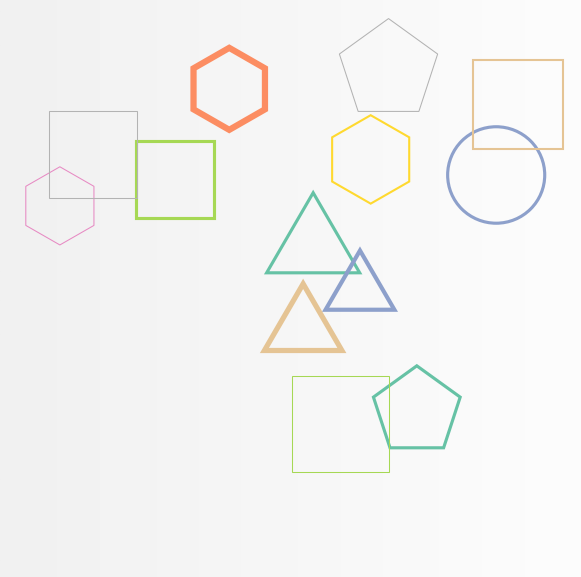[{"shape": "pentagon", "thickness": 1.5, "radius": 0.39, "center": [0.717, 0.287]}, {"shape": "triangle", "thickness": 1.5, "radius": 0.46, "center": [0.539, 0.573]}, {"shape": "hexagon", "thickness": 3, "radius": 0.35, "center": [0.394, 0.845]}, {"shape": "triangle", "thickness": 2, "radius": 0.34, "center": [0.619, 0.497]}, {"shape": "circle", "thickness": 1.5, "radius": 0.42, "center": [0.854, 0.696]}, {"shape": "hexagon", "thickness": 0.5, "radius": 0.34, "center": [0.103, 0.643]}, {"shape": "square", "thickness": 0.5, "radius": 0.42, "center": [0.585, 0.265]}, {"shape": "square", "thickness": 1.5, "radius": 0.33, "center": [0.301, 0.689]}, {"shape": "hexagon", "thickness": 1, "radius": 0.38, "center": [0.638, 0.723]}, {"shape": "triangle", "thickness": 2.5, "radius": 0.38, "center": [0.522, 0.431]}, {"shape": "square", "thickness": 1, "radius": 0.38, "center": [0.891, 0.818]}, {"shape": "square", "thickness": 0.5, "radius": 0.38, "center": [0.16, 0.731]}, {"shape": "pentagon", "thickness": 0.5, "radius": 0.44, "center": [0.668, 0.878]}]